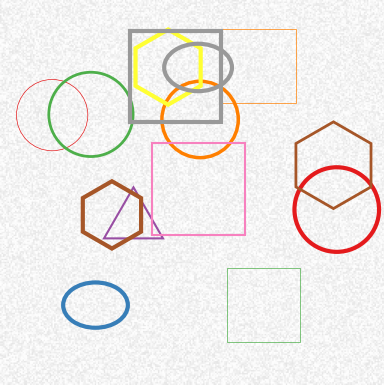[{"shape": "circle", "thickness": 0.5, "radius": 0.46, "center": [0.135, 0.701]}, {"shape": "circle", "thickness": 3, "radius": 0.55, "center": [0.875, 0.456]}, {"shape": "oval", "thickness": 3, "radius": 0.42, "center": [0.248, 0.208]}, {"shape": "circle", "thickness": 2, "radius": 0.55, "center": [0.236, 0.703]}, {"shape": "square", "thickness": 0.5, "radius": 0.48, "center": [0.685, 0.207]}, {"shape": "triangle", "thickness": 1.5, "radius": 0.44, "center": [0.347, 0.425]}, {"shape": "circle", "thickness": 2.5, "radius": 0.5, "center": [0.52, 0.69]}, {"shape": "square", "thickness": 0.5, "radius": 0.48, "center": [0.672, 0.829]}, {"shape": "hexagon", "thickness": 3, "radius": 0.49, "center": [0.437, 0.826]}, {"shape": "hexagon", "thickness": 2, "radius": 0.56, "center": [0.866, 0.571]}, {"shape": "hexagon", "thickness": 3, "radius": 0.44, "center": [0.291, 0.442]}, {"shape": "square", "thickness": 1.5, "radius": 0.6, "center": [0.515, 0.509]}, {"shape": "square", "thickness": 3, "radius": 0.59, "center": [0.456, 0.802]}, {"shape": "oval", "thickness": 3, "radius": 0.44, "center": [0.514, 0.825]}]